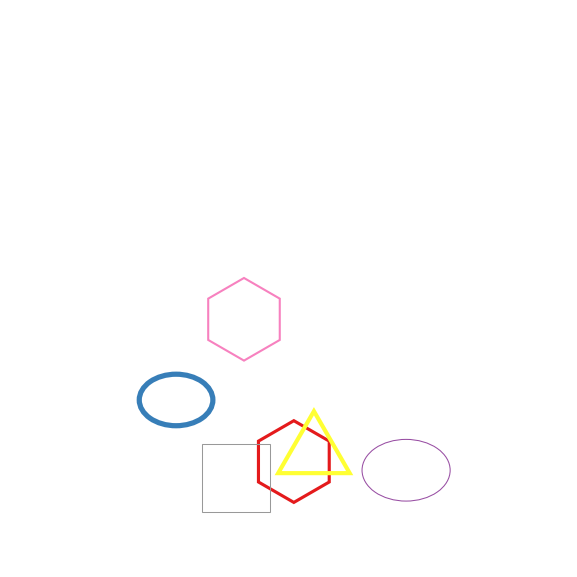[{"shape": "hexagon", "thickness": 1.5, "radius": 0.35, "center": [0.509, 0.2]}, {"shape": "oval", "thickness": 2.5, "radius": 0.32, "center": [0.305, 0.307]}, {"shape": "oval", "thickness": 0.5, "radius": 0.38, "center": [0.703, 0.185]}, {"shape": "triangle", "thickness": 2, "radius": 0.36, "center": [0.544, 0.216]}, {"shape": "hexagon", "thickness": 1, "radius": 0.36, "center": [0.422, 0.446]}, {"shape": "square", "thickness": 0.5, "radius": 0.3, "center": [0.409, 0.171]}]